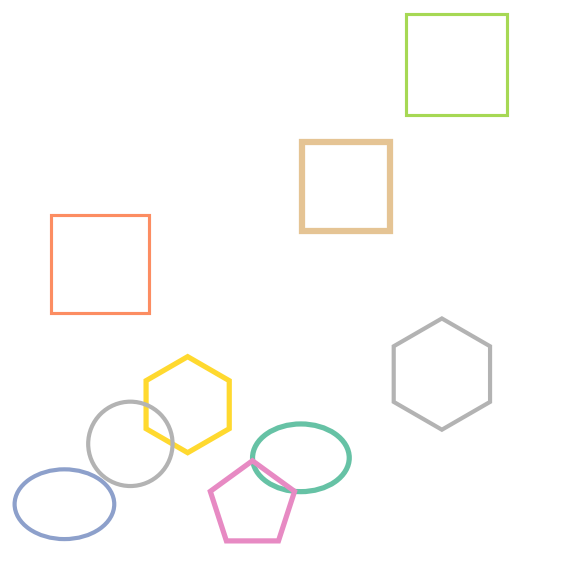[{"shape": "oval", "thickness": 2.5, "radius": 0.42, "center": [0.521, 0.206]}, {"shape": "square", "thickness": 1.5, "radius": 0.42, "center": [0.173, 0.542]}, {"shape": "oval", "thickness": 2, "radius": 0.43, "center": [0.112, 0.126]}, {"shape": "pentagon", "thickness": 2.5, "radius": 0.38, "center": [0.437, 0.125]}, {"shape": "square", "thickness": 1.5, "radius": 0.44, "center": [0.791, 0.887]}, {"shape": "hexagon", "thickness": 2.5, "radius": 0.42, "center": [0.325, 0.298]}, {"shape": "square", "thickness": 3, "radius": 0.38, "center": [0.599, 0.676]}, {"shape": "hexagon", "thickness": 2, "radius": 0.48, "center": [0.765, 0.351]}, {"shape": "circle", "thickness": 2, "radius": 0.37, "center": [0.226, 0.231]}]